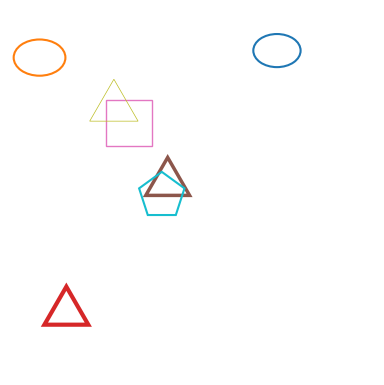[{"shape": "oval", "thickness": 1.5, "radius": 0.31, "center": [0.719, 0.869]}, {"shape": "oval", "thickness": 1.5, "radius": 0.34, "center": [0.103, 0.85]}, {"shape": "triangle", "thickness": 3, "radius": 0.33, "center": [0.172, 0.19]}, {"shape": "triangle", "thickness": 2.5, "radius": 0.33, "center": [0.436, 0.525]}, {"shape": "square", "thickness": 1, "radius": 0.3, "center": [0.335, 0.68]}, {"shape": "triangle", "thickness": 0.5, "radius": 0.36, "center": [0.296, 0.722]}, {"shape": "pentagon", "thickness": 1.5, "radius": 0.31, "center": [0.42, 0.492]}]